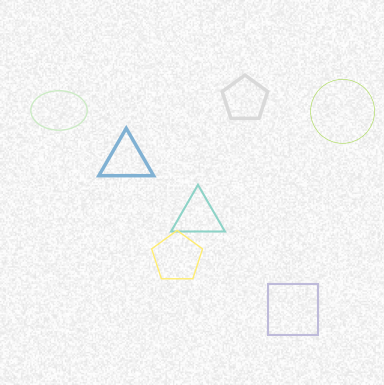[{"shape": "triangle", "thickness": 1.5, "radius": 0.4, "center": [0.514, 0.439]}, {"shape": "square", "thickness": 1.5, "radius": 0.33, "center": [0.761, 0.195]}, {"shape": "triangle", "thickness": 2.5, "radius": 0.41, "center": [0.328, 0.585]}, {"shape": "circle", "thickness": 0.5, "radius": 0.42, "center": [0.89, 0.711]}, {"shape": "pentagon", "thickness": 2.5, "radius": 0.31, "center": [0.636, 0.743]}, {"shape": "oval", "thickness": 1, "radius": 0.37, "center": [0.153, 0.713]}, {"shape": "pentagon", "thickness": 1, "radius": 0.35, "center": [0.46, 0.332]}]